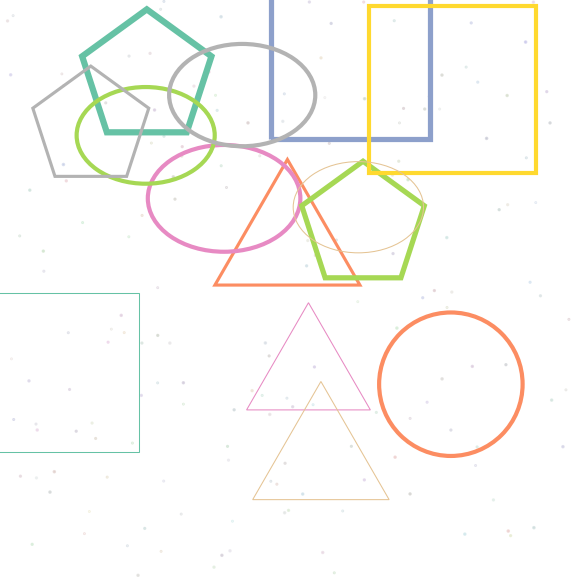[{"shape": "pentagon", "thickness": 3, "radius": 0.59, "center": [0.254, 0.865]}, {"shape": "square", "thickness": 0.5, "radius": 0.69, "center": [0.104, 0.354]}, {"shape": "triangle", "thickness": 1.5, "radius": 0.72, "center": [0.498, 0.578]}, {"shape": "circle", "thickness": 2, "radius": 0.62, "center": [0.781, 0.334]}, {"shape": "square", "thickness": 2.5, "radius": 0.69, "center": [0.607, 0.898]}, {"shape": "oval", "thickness": 2, "radius": 0.66, "center": [0.388, 0.656]}, {"shape": "triangle", "thickness": 0.5, "radius": 0.62, "center": [0.534, 0.351]}, {"shape": "pentagon", "thickness": 2.5, "radius": 0.56, "center": [0.629, 0.608]}, {"shape": "oval", "thickness": 2, "radius": 0.6, "center": [0.252, 0.765]}, {"shape": "square", "thickness": 2, "radius": 0.73, "center": [0.784, 0.844]}, {"shape": "oval", "thickness": 0.5, "radius": 0.56, "center": [0.621, 0.64]}, {"shape": "triangle", "thickness": 0.5, "radius": 0.68, "center": [0.556, 0.202]}, {"shape": "pentagon", "thickness": 1.5, "radius": 0.53, "center": [0.157, 0.779]}, {"shape": "oval", "thickness": 2, "radius": 0.63, "center": [0.419, 0.834]}]